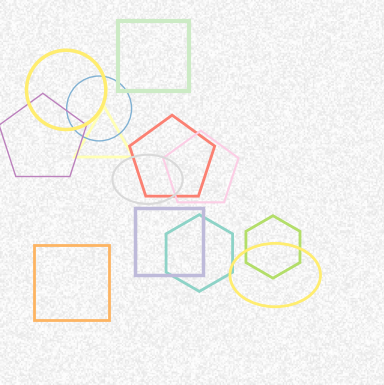[{"shape": "hexagon", "thickness": 2, "radius": 0.5, "center": [0.518, 0.343]}, {"shape": "triangle", "thickness": 2, "radius": 0.44, "center": [0.27, 0.636]}, {"shape": "square", "thickness": 2.5, "radius": 0.44, "center": [0.439, 0.373]}, {"shape": "pentagon", "thickness": 2, "radius": 0.58, "center": [0.447, 0.585]}, {"shape": "circle", "thickness": 1, "radius": 0.42, "center": [0.257, 0.718]}, {"shape": "square", "thickness": 2, "radius": 0.49, "center": [0.185, 0.267]}, {"shape": "hexagon", "thickness": 2, "radius": 0.41, "center": [0.709, 0.359]}, {"shape": "pentagon", "thickness": 1.5, "radius": 0.51, "center": [0.522, 0.558]}, {"shape": "oval", "thickness": 1.5, "radius": 0.46, "center": [0.383, 0.534]}, {"shape": "pentagon", "thickness": 1, "radius": 0.6, "center": [0.111, 0.638]}, {"shape": "square", "thickness": 3, "radius": 0.46, "center": [0.399, 0.855]}, {"shape": "oval", "thickness": 2, "radius": 0.59, "center": [0.715, 0.286]}, {"shape": "circle", "thickness": 2.5, "radius": 0.51, "center": [0.172, 0.767]}]